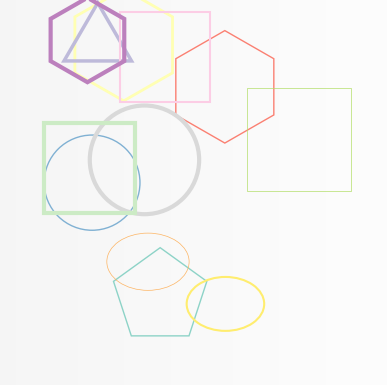[{"shape": "pentagon", "thickness": 1, "radius": 0.63, "center": [0.413, 0.23]}, {"shape": "hexagon", "thickness": 2, "radius": 0.73, "center": [0.319, 0.883]}, {"shape": "triangle", "thickness": 2.5, "radius": 0.5, "center": [0.252, 0.892]}, {"shape": "hexagon", "thickness": 1, "radius": 0.73, "center": [0.58, 0.774]}, {"shape": "circle", "thickness": 1, "radius": 0.62, "center": [0.238, 0.526]}, {"shape": "oval", "thickness": 0.5, "radius": 0.53, "center": [0.382, 0.32]}, {"shape": "square", "thickness": 0.5, "radius": 0.67, "center": [0.772, 0.637]}, {"shape": "square", "thickness": 1.5, "radius": 0.58, "center": [0.425, 0.852]}, {"shape": "circle", "thickness": 3, "radius": 0.71, "center": [0.373, 0.585]}, {"shape": "hexagon", "thickness": 3, "radius": 0.55, "center": [0.226, 0.896]}, {"shape": "square", "thickness": 3, "radius": 0.58, "center": [0.231, 0.565]}, {"shape": "oval", "thickness": 1.5, "radius": 0.5, "center": [0.582, 0.211]}]